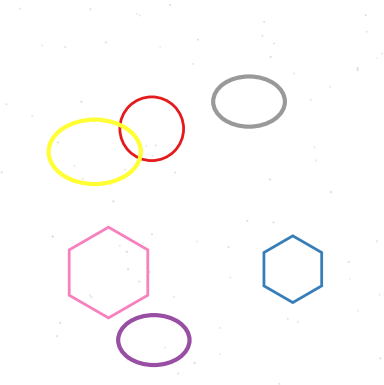[{"shape": "circle", "thickness": 2, "radius": 0.41, "center": [0.394, 0.666]}, {"shape": "hexagon", "thickness": 2, "radius": 0.43, "center": [0.761, 0.301]}, {"shape": "oval", "thickness": 3, "radius": 0.46, "center": [0.4, 0.117]}, {"shape": "oval", "thickness": 3, "radius": 0.6, "center": [0.246, 0.606]}, {"shape": "hexagon", "thickness": 2, "radius": 0.59, "center": [0.282, 0.292]}, {"shape": "oval", "thickness": 3, "radius": 0.47, "center": [0.647, 0.736]}]